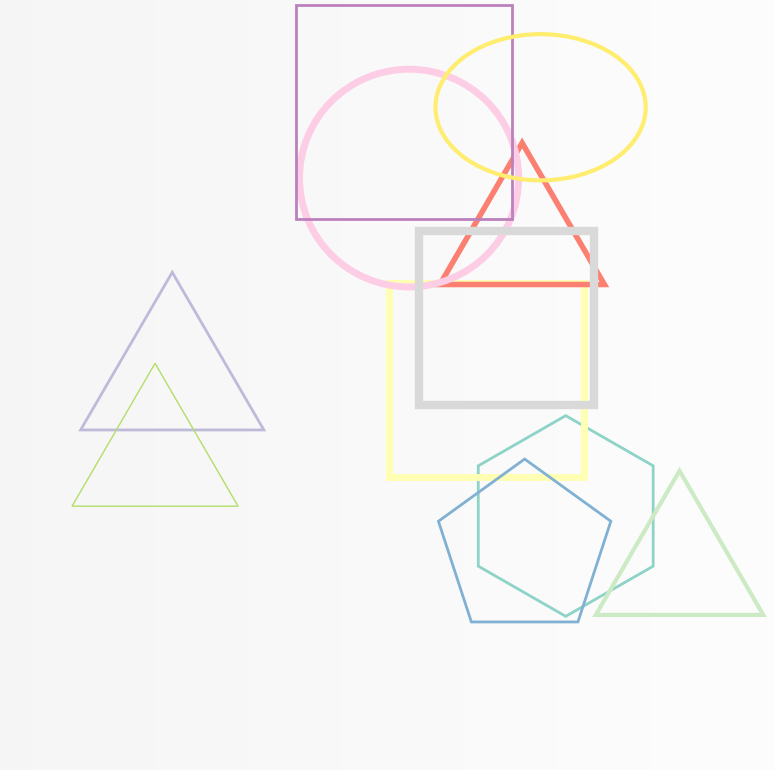[{"shape": "hexagon", "thickness": 1, "radius": 0.65, "center": [0.73, 0.33]}, {"shape": "square", "thickness": 2.5, "radius": 0.63, "center": [0.627, 0.506]}, {"shape": "triangle", "thickness": 1, "radius": 0.68, "center": [0.222, 0.51]}, {"shape": "triangle", "thickness": 2, "radius": 0.61, "center": [0.674, 0.692]}, {"shape": "pentagon", "thickness": 1, "radius": 0.58, "center": [0.677, 0.287]}, {"shape": "triangle", "thickness": 0.5, "radius": 0.62, "center": [0.2, 0.404]}, {"shape": "circle", "thickness": 2.5, "radius": 0.71, "center": [0.528, 0.769]}, {"shape": "square", "thickness": 3, "radius": 0.56, "center": [0.654, 0.587]}, {"shape": "square", "thickness": 1, "radius": 0.7, "center": [0.521, 0.854]}, {"shape": "triangle", "thickness": 1.5, "radius": 0.62, "center": [0.877, 0.264]}, {"shape": "oval", "thickness": 1.5, "radius": 0.68, "center": [0.698, 0.861]}]